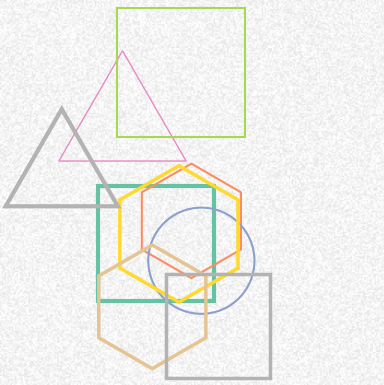[{"shape": "square", "thickness": 3, "radius": 0.75, "center": [0.406, 0.367]}, {"shape": "hexagon", "thickness": 1.5, "radius": 0.74, "center": [0.497, 0.426]}, {"shape": "circle", "thickness": 1.5, "radius": 0.69, "center": [0.523, 0.323]}, {"shape": "triangle", "thickness": 1, "radius": 0.95, "center": [0.318, 0.677]}, {"shape": "square", "thickness": 1.5, "radius": 0.83, "center": [0.471, 0.812]}, {"shape": "hexagon", "thickness": 2.5, "radius": 0.89, "center": [0.465, 0.392]}, {"shape": "hexagon", "thickness": 2.5, "radius": 0.8, "center": [0.396, 0.203]}, {"shape": "square", "thickness": 2.5, "radius": 0.67, "center": [0.566, 0.154]}, {"shape": "triangle", "thickness": 3, "radius": 0.84, "center": [0.16, 0.548]}]